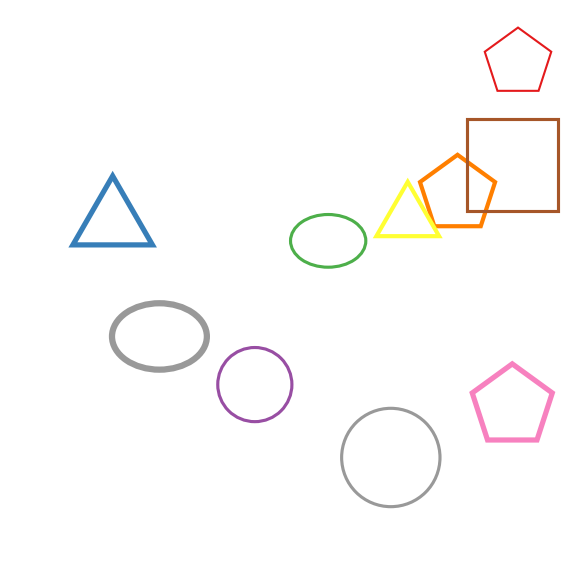[{"shape": "pentagon", "thickness": 1, "radius": 0.3, "center": [0.897, 0.891]}, {"shape": "triangle", "thickness": 2.5, "radius": 0.4, "center": [0.195, 0.615]}, {"shape": "oval", "thickness": 1.5, "radius": 0.33, "center": [0.568, 0.582]}, {"shape": "circle", "thickness": 1.5, "radius": 0.32, "center": [0.441, 0.333]}, {"shape": "pentagon", "thickness": 2, "radius": 0.34, "center": [0.792, 0.663]}, {"shape": "triangle", "thickness": 2, "radius": 0.31, "center": [0.706, 0.622]}, {"shape": "square", "thickness": 1.5, "radius": 0.4, "center": [0.888, 0.714]}, {"shape": "pentagon", "thickness": 2.5, "radius": 0.36, "center": [0.887, 0.296]}, {"shape": "circle", "thickness": 1.5, "radius": 0.43, "center": [0.677, 0.207]}, {"shape": "oval", "thickness": 3, "radius": 0.41, "center": [0.276, 0.417]}]